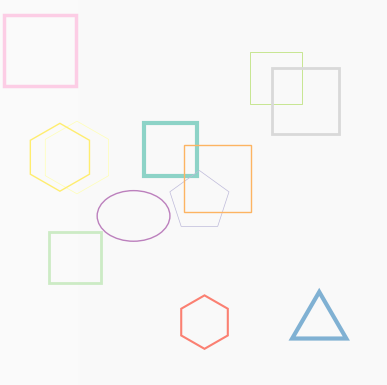[{"shape": "square", "thickness": 3, "radius": 0.34, "center": [0.441, 0.611]}, {"shape": "hexagon", "thickness": 0.5, "radius": 0.47, "center": [0.199, 0.591]}, {"shape": "pentagon", "thickness": 0.5, "radius": 0.4, "center": [0.515, 0.477]}, {"shape": "hexagon", "thickness": 1.5, "radius": 0.35, "center": [0.528, 0.163]}, {"shape": "triangle", "thickness": 3, "radius": 0.4, "center": [0.824, 0.161]}, {"shape": "square", "thickness": 1, "radius": 0.43, "center": [0.561, 0.536]}, {"shape": "square", "thickness": 0.5, "radius": 0.34, "center": [0.713, 0.798]}, {"shape": "square", "thickness": 2.5, "radius": 0.46, "center": [0.103, 0.869]}, {"shape": "square", "thickness": 2, "radius": 0.43, "center": [0.788, 0.737]}, {"shape": "oval", "thickness": 1, "radius": 0.47, "center": [0.345, 0.439]}, {"shape": "square", "thickness": 2, "radius": 0.33, "center": [0.193, 0.331]}, {"shape": "hexagon", "thickness": 1, "radius": 0.44, "center": [0.155, 0.592]}]